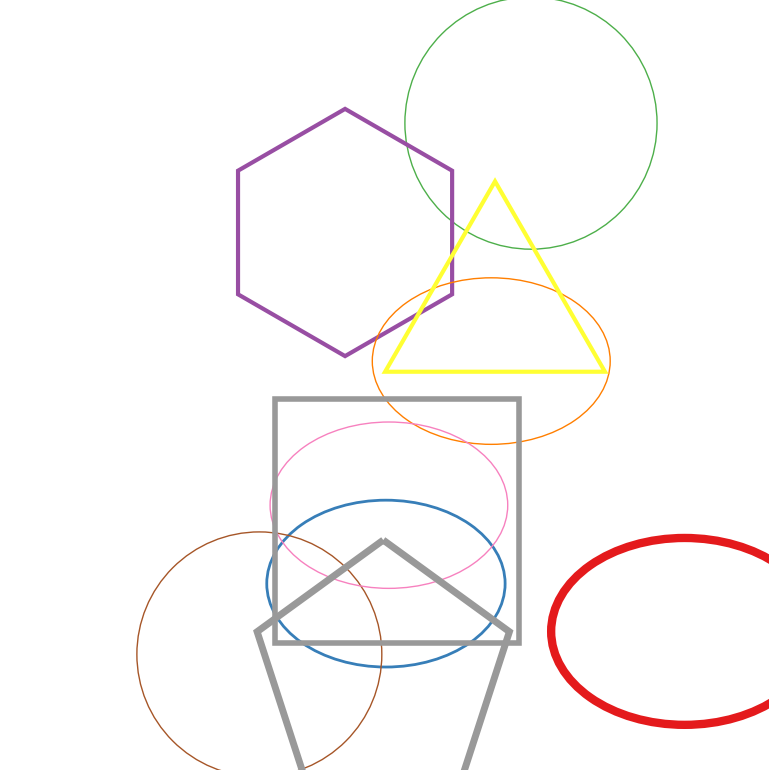[{"shape": "oval", "thickness": 3, "radius": 0.87, "center": [0.889, 0.18]}, {"shape": "oval", "thickness": 1, "radius": 0.77, "center": [0.501, 0.242]}, {"shape": "circle", "thickness": 0.5, "radius": 0.82, "center": [0.69, 0.84]}, {"shape": "hexagon", "thickness": 1.5, "radius": 0.8, "center": [0.448, 0.698]}, {"shape": "oval", "thickness": 0.5, "radius": 0.77, "center": [0.638, 0.531]}, {"shape": "triangle", "thickness": 1.5, "radius": 0.82, "center": [0.643, 0.6]}, {"shape": "circle", "thickness": 0.5, "radius": 0.8, "center": [0.337, 0.15]}, {"shape": "oval", "thickness": 0.5, "radius": 0.77, "center": [0.505, 0.344]}, {"shape": "square", "thickness": 2, "radius": 0.79, "center": [0.516, 0.324]}, {"shape": "pentagon", "thickness": 2.5, "radius": 0.86, "center": [0.498, 0.126]}]